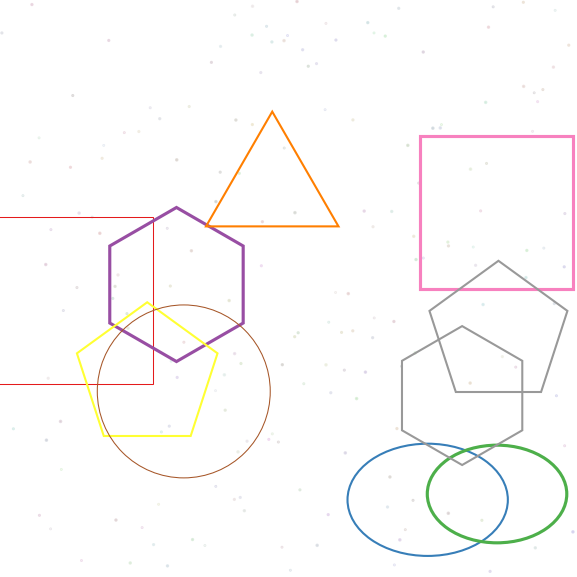[{"shape": "square", "thickness": 0.5, "radius": 0.72, "center": [0.122, 0.478]}, {"shape": "oval", "thickness": 1, "radius": 0.69, "center": [0.741, 0.134]}, {"shape": "oval", "thickness": 1.5, "radius": 0.6, "center": [0.861, 0.144]}, {"shape": "hexagon", "thickness": 1.5, "radius": 0.67, "center": [0.306, 0.506]}, {"shape": "triangle", "thickness": 1, "radius": 0.66, "center": [0.471, 0.673]}, {"shape": "pentagon", "thickness": 1, "radius": 0.64, "center": [0.255, 0.348]}, {"shape": "circle", "thickness": 0.5, "radius": 0.75, "center": [0.318, 0.321]}, {"shape": "square", "thickness": 1.5, "radius": 0.66, "center": [0.859, 0.631]}, {"shape": "pentagon", "thickness": 1, "radius": 0.63, "center": [0.863, 0.422]}, {"shape": "hexagon", "thickness": 1, "radius": 0.6, "center": [0.8, 0.314]}]